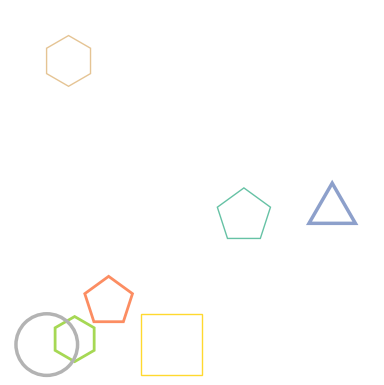[{"shape": "pentagon", "thickness": 1, "radius": 0.36, "center": [0.634, 0.439]}, {"shape": "pentagon", "thickness": 2, "radius": 0.33, "center": [0.282, 0.217]}, {"shape": "triangle", "thickness": 2.5, "radius": 0.35, "center": [0.863, 0.455]}, {"shape": "hexagon", "thickness": 2, "radius": 0.29, "center": [0.194, 0.119]}, {"shape": "square", "thickness": 1, "radius": 0.4, "center": [0.446, 0.106]}, {"shape": "hexagon", "thickness": 1, "radius": 0.33, "center": [0.178, 0.842]}, {"shape": "circle", "thickness": 2.5, "radius": 0.4, "center": [0.121, 0.105]}]